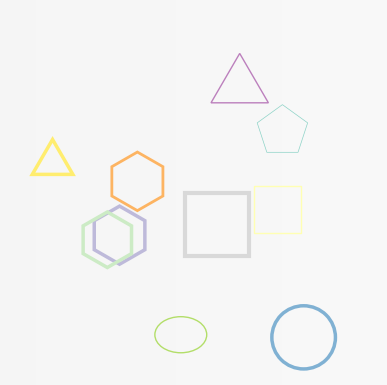[{"shape": "pentagon", "thickness": 0.5, "radius": 0.34, "center": [0.729, 0.66]}, {"shape": "square", "thickness": 1, "radius": 0.31, "center": [0.716, 0.456]}, {"shape": "hexagon", "thickness": 2.5, "radius": 0.38, "center": [0.309, 0.389]}, {"shape": "circle", "thickness": 2.5, "radius": 0.41, "center": [0.784, 0.124]}, {"shape": "hexagon", "thickness": 2, "radius": 0.38, "center": [0.355, 0.529]}, {"shape": "oval", "thickness": 1, "radius": 0.33, "center": [0.467, 0.131]}, {"shape": "square", "thickness": 3, "radius": 0.41, "center": [0.561, 0.417]}, {"shape": "triangle", "thickness": 1, "radius": 0.43, "center": [0.619, 0.776]}, {"shape": "hexagon", "thickness": 2.5, "radius": 0.36, "center": [0.277, 0.377]}, {"shape": "triangle", "thickness": 2.5, "radius": 0.3, "center": [0.136, 0.577]}]